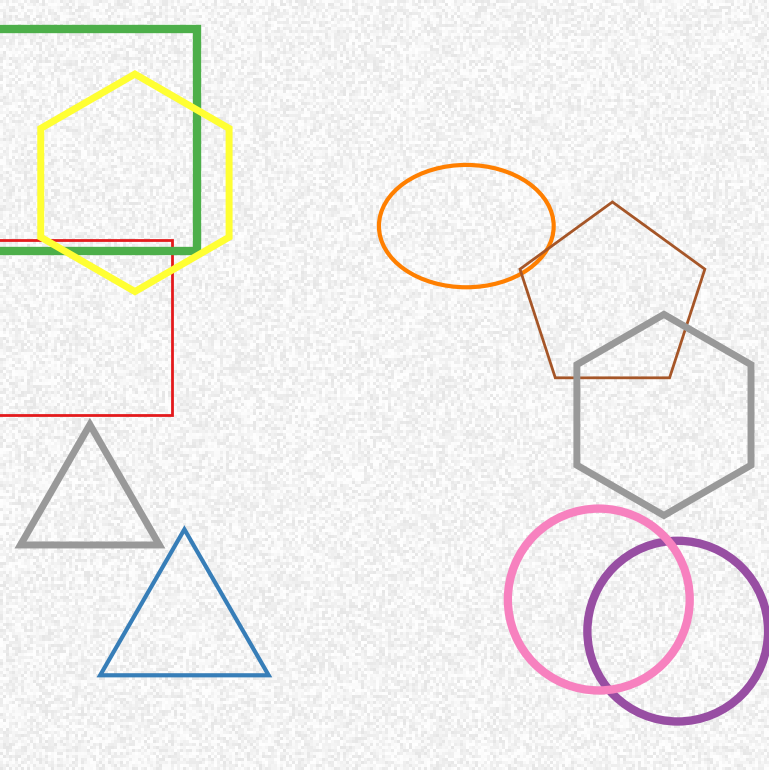[{"shape": "square", "thickness": 1, "radius": 0.57, "center": [0.11, 0.574]}, {"shape": "triangle", "thickness": 1.5, "radius": 0.63, "center": [0.239, 0.186]}, {"shape": "square", "thickness": 3, "radius": 0.72, "center": [0.112, 0.818]}, {"shape": "circle", "thickness": 3, "radius": 0.59, "center": [0.88, 0.18]}, {"shape": "oval", "thickness": 1.5, "radius": 0.57, "center": [0.606, 0.706]}, {"shape": "hexagon", "thickness": 2.5, "radius": 0.71, "center": [0.175, 0.763]}, {"shape": "pentagon", "thickness": 1, "radius": 0.63, "center": [0.795, 0.611]}, {"shape": "circle", "thickness": 3, "radius": 0.59, "center": [0.778, 0.221]}, {"shape": "triangle", "thickness": 2.5, "radius": 0.52, "center": [0.117, 0.344]}, {"shape": "hexagon", "thickness": 2.5, "radius": 0.65, "center": [0.862, 0.461]}]